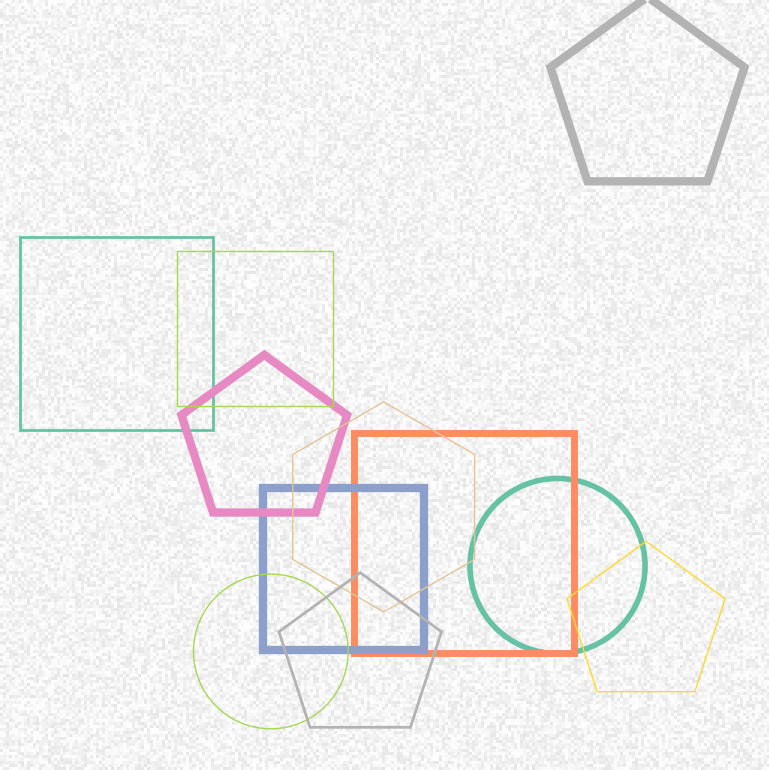[{"shape": "circle", "thickness": 2, "radius": 0.57, "center": [0.724, 0.265]}, {"shape": "square", "thickness": 1, "radius": 0.63, "center": [0.151, 0.567]}, {"shape": "square", "thickness": 2.5, "radius": 0.71, "center": [0.603, 0.295]}, {"shape": "square", "thickness": 3, "radius": 0.52, "center": [0.446, 0.261]}, {"shape": "pentagon", "thickness": 3, "radius": 0.57, "center": [0.343, 0.426]}, {"shape": "circle", "thickness": 0.5, "radius": 0.5, "center": [0.352, 0.154]}, {"shape": "square", "thickness": 0.5, "radius": 0.51, "center": [0.331, 0.573]}, {"shape": "pentagon", "thickness": 0.5, "radius": 0.54, "center": [0.839, 0.189]}, {"shape": "hexagon", "thickness": 0.5, "radius": 0.68, "center": [0.498, 0.342]}, {"shape": "pentagon", "thickness": 1, "radius": 0.56, "center": [0.468, 0.145]}, {"shape": "pentagon", "thickness": 3, "radius": 0.66, "center": [0.841, 0.872]}]